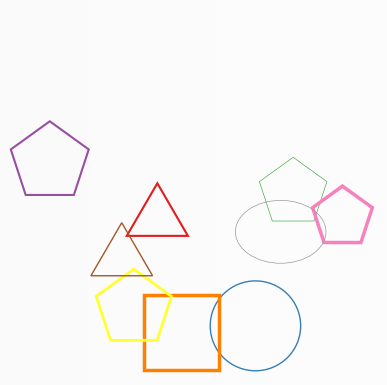[{"shape": "triangle", "thickness": 1.5, "radius": 0.46, "center": [0.406, 0.433]}, {"shape": "circle", "thickness": 1, "radius": 0.58, "center": [0.659, 0.154]}, {"shape": "pentagon", "thickness": 0.5, "radius": 0.46, "center": [0.757, 0.5]}, {"shape": "pentagon", "thickness": 1.5, "radius": 0.53, "center": [0.128, 0.579]}, {"shape": "square", "thickness": 2.5, "radius": 0.49, "center": [0.469, 0.136]}, {"shape": "pentagon", "thickness": 2, "radius": 0.51, "center": [0.345, 0.199]}, {"shape": "triangle", "thickness": 1, "radius": 0.46, "center": [0.314, 0.33]}, {"shape": "pentagon", "thickness": 2.5, "radius": 0.4, "center": [0.884, 0.436]}, {"shape": "oval", "thickness": 0.5, "radius": 0.58, "center": [0.724, 0.398]}]